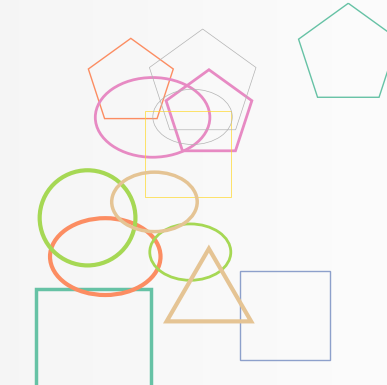[{"shape": "square", "thickness": 2.5, "radius": 0.74, "center": [0.242, 0.101]}, {"shape": "pentagon", "thickness": 1, "radius": 0.67, "center": [0.899, 0.857]}, {"shape": "pentagon", "thickness": 1, "radius": 0.58, "center": [0.338, 0.785]}, {"shape": "oval", "thickness": 3, "radius": 0.71, "center": [0.272, 0.334]}, {"shape": "square", "thickness": 1, "radius": 0.58, "center": [0.736, 0.18]}, {"shape": "pentagon", "thickness": 2, "radius": 0.58, "center": [0.539, 0.702]}, {"shape": "oval", "thickness": 2, "radius": 0.74, "center": [0.394, 0.695]}, {"shape": "oval", "thickness": 2, "radius": 0.52, "center": [0.491, 0.345]}, {"shape": "circle", "thickness": 3, "radius": 0.62, "center": [0.226, 0.434]}, {"shape": "square", "thickness": 0.5, "radius": 0.56, "center": [0.486, 0.599]}, {"shape": "triangle", "thickness": 3, "radius": 0.63, "center": [0.539, 0.228]}, {"shape": "oval", "thickness": 2.5, "radius": 0.55, "center": [0.399, 0.476]}, {"shape": "pentagon", "thickness": 0.5, "radius": 0.72, "center": [0.523, 0.78]}, {"shape": "oval", "thickness": 0.5, "radius": 0.51, "center": [0.497, 0.696]}]